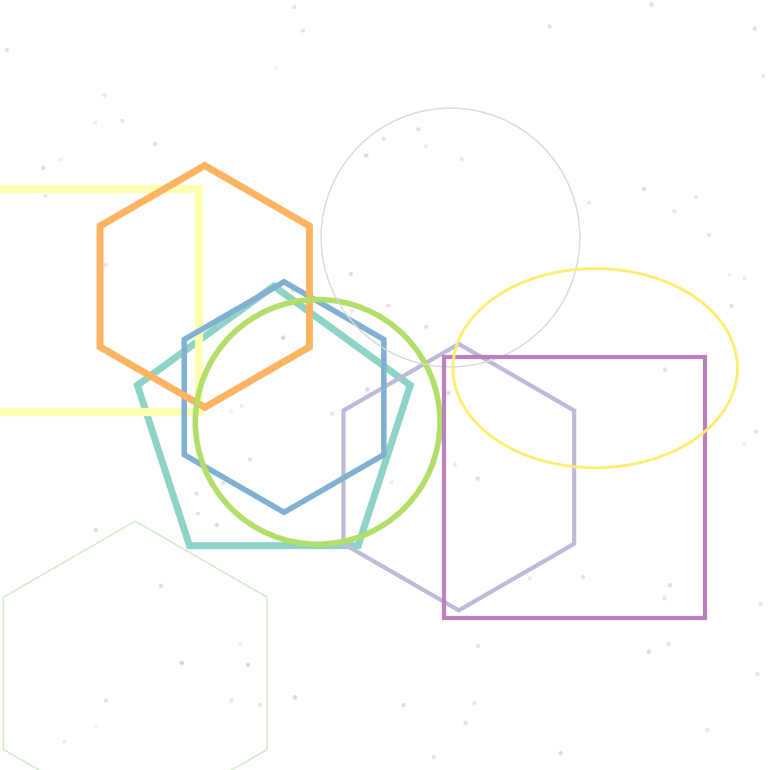[{"shape": "pentagon", "thickness": 2.5, "radius": 0.93, "center": [0.356, 0.442]}, {"shape": "square", "thickness": 3, "radius": 0.72, "center": [0.114, 0.61]}, {"shape": "hexagon", "thickness": 1.5, "radius": 0.86, "center": [0.596, 0.38]}, {"shape": "hexagon", "thickness": 2, "radius": 0.75, "center": [0.369, 0.484]}, {"shape": "hexagon", "thickness": 2.5, "radius": 0.79, "center": [0.266, 0.628]}, {"shape": "circle", "thickness": 2, "radius": 0.79, "center": [0.413, 0.452]}, {"shape": "circle", "thickness": 0.5, "radius": 0.84, "center": [0.585, 0.692]}, {"shape": "square", "thickness": 1.5, "radius": 0.85, "center": [0.746, 0.367]}, {"shape": "hexagon", "thickness": 0.5, "radius": 0.99, "center": [0.176, 0.125]}, {"shape": "oval", "thickness": 1, "radius": 0.92, "center": [0.773, 0.522]}]